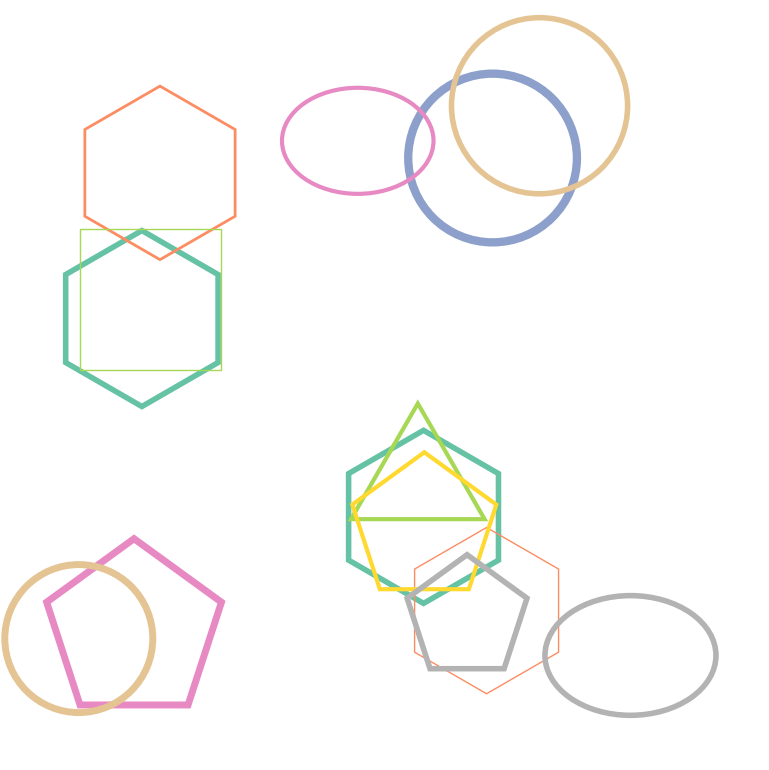[{"shape": "hexagon", "thickness": 2, "radius": 0.57, "center": [0.184, 0.586]}, {"shape": "hexagon", "thickness": 2, "radius": 0.56, "center": [0.55, 0.329]}, {"shape": "hexagon", "thickness": 1, "radius": 0.56, "center": [0.208, 0.775]}, {"shape": "hexagon", "thickness": 0.5, "radius": 0.54, "center": [0.632, 0.207]}, {"shape": "circle", "thickness": 3, "radius": 0.55, "center": [0.64, 0.795]}, {"shape": "pentagon", "thickness": 2.5, "radius": 0.6, "center": [0.174, 0.181]}, {"shape": "oval", "thickness": 1.5, "radius": 0.49, "center": [0.465, 0.817]}, {"shape": "triangle", "thickness": 1.5, "radius": 0.5, "center": [0.543, 0.376]}, {"shape": "square", "thickness": 0.5, "radius": 0.46, "center": [0.195, 0.611]}, {"shape": "pentagon", "thickness": 1.5, "radius": 0.49, "center": [0.551, 0.314]}, {"shape": "circle", "thickness": 2, "radius": 0.57, "center": [0.701, 0.863]}, {"shape": "circle", "thickness": 2.5, "radius": 0.48, "center": [0.102, 0.171]}, {"shape": "pentagon", "thickness": 2, "radius": 0.41, "center": [0.607, 0.198]}, {"shape": "oval", "thickness": 2, "radius": 0.56, "center": [0.819, 0.149]}]